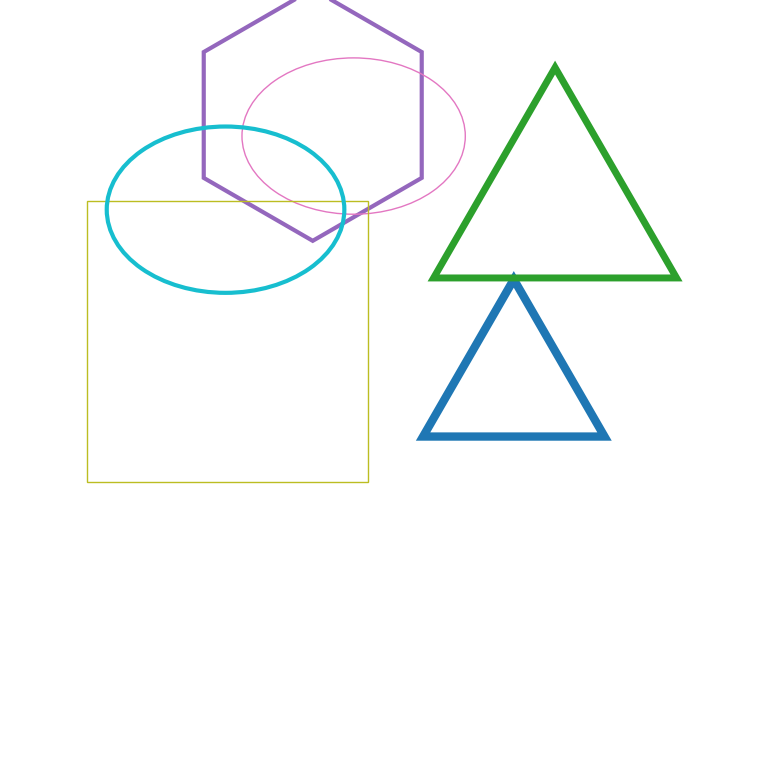[{"shape": "triangle", "thickness": 3, "radius": 0.68, "center": [0.667, 0.501]}, {"shape": "triangle", "thickness": 2.5, "radius": 0.91, "center": [0.721, 0.73]}, {"shape": "hexagon", "thickness": 1.5, "radius": 0.82, "center": [0.406, 0.851]}, {"shape": "oval", "thickness": 0.5, "radius": 0.73, "center": [0.459, 0.823]}, {"shape": "square", "thickness": 0.5, "radius": 0.91, "center": [0.296, 0.557]}, {"shape": "oval", "thickness": 1.5, "radius": 0.77, "center": [0.293, 0.728]}]